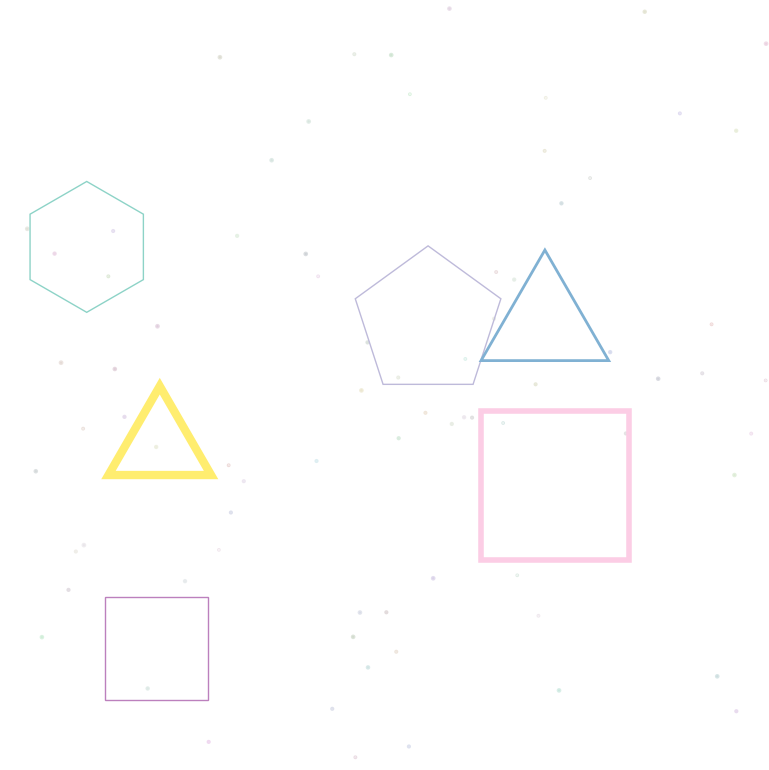[{"shape": "hexagon", "thickness": 0.5, "radius": 0.42, "center": [0.113, 0.679]}, {"shape": "pentagon", "thickness": 0.5, "radius": 0.5, "center": [0.556, 0.581]}, {"shape": "triangle", "thickness": 1, "radius": 0.48, "center": [0.708, 0.58]}, {"shape": "square", "thickness": 2, "radius": 0.48, "center": [0.721, 0.37]}, {"shape": "square", "thickness": 0.5, "radius": 0.34, "center": [0.203, 0.157]}, {"shape": "triangle", "thickness": 3, "radius": 0.38, "center": [0.207, 0.422]}]